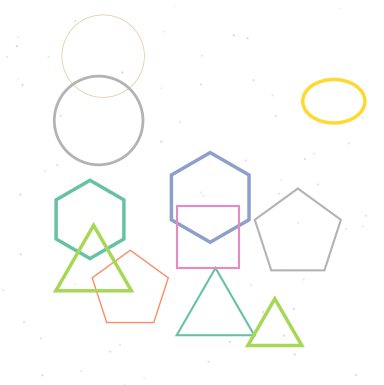[{"shape": "triangle", "thickness": 1.5, "radius": 0.58, "center": [0.56, 0.187]}, {"shape": "hexagon", "thickness": 2.5, "radius": 0.51, "center": [0.234, 0.43]}, {"shape": "pentagon", "thickness": 1, "radius": 0.52, "center": [0.338, 0.246]}, {"shape": "hexagon", "thickness": 2.5, "radius": 0.58, "center": [0.546, 0.487]}, {"shape": "square", "thickness": 1.5, "radius": 0.4, "center": [0.541, 0.384]}, {"shape": "triangle", "thickness": 2.5, "radius": 0.4, "center": [0.714, 0.143]}, {"shape": "triangle", "thickness": 2.5, "radius": 0.57, "center": [0.243, 0.301]}, {"shape": "oval", "thickness": 2.5, "radius": 0.4, "center": [0.867, 0.737]}, {"shape": "circle", "thickness": 0.5, "radius": 0.54, "center": [0.268, 0.854]}, {"shape": "circle", "thickness": 2, "radius": 0.58, "center": [0.256, 0.687]}, {"shape": "pentagon", "thickness": 1.5, "radius": 0.59, "center": [0.774, 0.393]}]